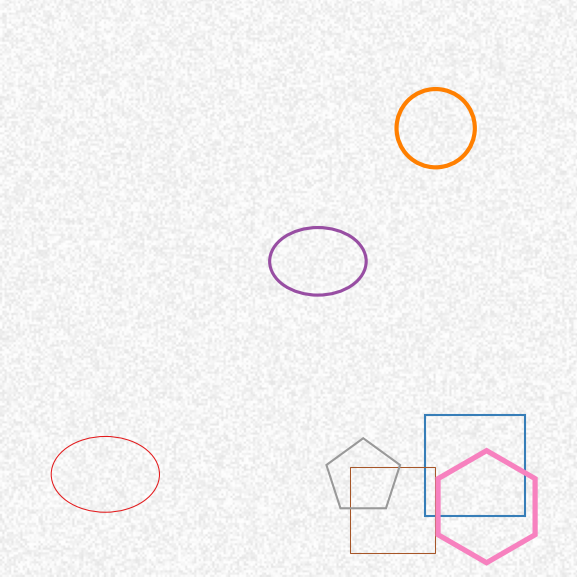[{"shape": "oval", "thickness": 0.5, "radius": 0.47, "center": [0.182, 0.178]}, {"shape": "square", "thickness": 1, "radius": 0.44, "center": [0.822, 0.193]}, {"shape": "oval", "thickness": 1.5, "radius": 0.42, "center": [0.551, 0.547]}, {"shape": "circle", "thickness": 2, "radius": 0.34, "center": [0.754, 0.777]}, {"shape": "square", "thickness": 0.5, "radius": 0.37, "center": [0.68, 0.116]}, {"shape": "hexagon", "thickness": 2.5, "radius": 0.49, "center": [0.843, 0.122]}, {"shape": "pentagon", "thickness": 1, "radius": 0.34, "center": [0.629, 0.173]}]